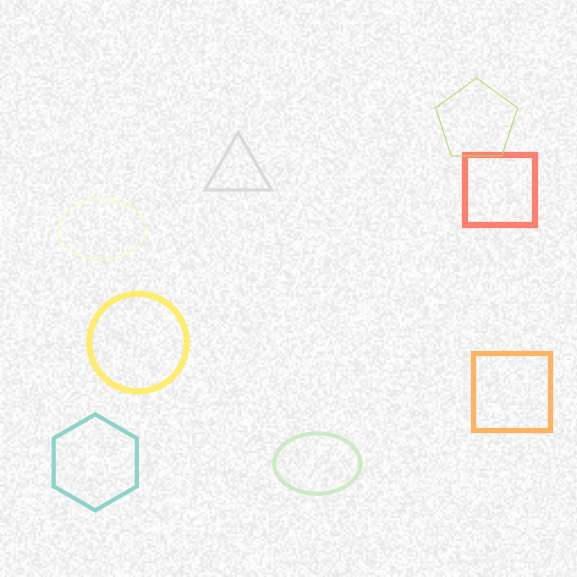[{"shape": "hexagon", "thickness": 2, "radius": 0.42, "center": [0.165, 0.199]}, {"shape": "oval", "thickness": 0.5, "radius": 0.38, "center": [0.177, 0.602]}, {"shape": "square", "thickness": 3, "radius": 0.3, "center": [0.866, 0.67]}, {"shape": "square", "thickness": 2.5, "radius": 0.33, "center": [0.886, 0.32]}, {"shape": "pentagon", "thickness": 0.5, "radius": 0.37, "center": [0.825, 0.789]}, {"shape": "triangle", "thickness": 1.5, "radius": 0.33, "center": [0.412, 0.703]}, {"shape": "oval", "thickness": 2, "radius": 0.37, "center": [0.55, 0.196]}, {"shape": "circle", "thickness": 3, "radius": 0.42, "center": [0.239, 0.406]}]